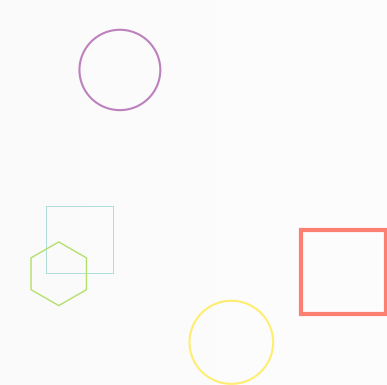[{"shape": "square", "thickness": 0.5, "radius": 0.43, "center": [0.204, 0.378]}, {"shape": "square", "thickness": 3, "radius": 0.55, "center": [0.887, 0.294]}, {"shape": "hexagon", "thickness": 1, "radius": 0.41, "center": [0.152, 0.289]}, {"shape": "circle", "thickness": 1.5, "radius": 0.52, "center": [0.309, 0.818]}, {"shape": "circle", "thickness": 1.5, "radius": 0.54, "center": [0.597, 0.111]}]